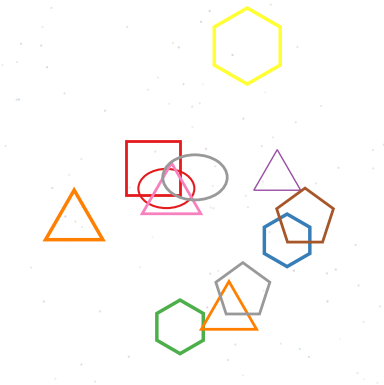[{"shape": "square", "thickness": 2, "radius": 0.35, "center": [0.398, 0.563]}, {"shape": "oval", "thickness": 1.5, "radius": 0.36, "center": [0.432, 0.51]}, {"shape": "hexagon", "thickness": 2.5, "radius": 0.34, "center": [0.746, 0.376]}, {"shape": "hexagon", "thickness": 2.5, "radius": 0.35, "center": [0.468, 0.151]}, {"shape": "triangle", "thickness": 1, "radius": 0.35, "center": [0.72, 0.541]}, {"shape": "triangle", "thickness": 2, "radius": 0.41, "center": [0.595, 0.186]}, {"shape": "triangle", "thickness": 2.5, "radius": 0.43, "center": [0.193, 0.42]}, {"shape": "hexagon", "thickness": 2.5, "radius": 0.49, "center": [0.642, 0.88]}, {"shape": "pentagon", "thickness": 2, "radius": 0.39, "center": [0.792, 0.434]}, {"shape": "triangle", "thickness": 2, "radius": 0.44, "center": [0.446, 0.489]}, {"shape": "pentagon", "thickness": 2, "radius": 0.37, "center": [0.631, 0.244]}, {"shape": "oval", "thickness": 2, "radius": 0.42, "center": [0.506, 0.539]}]